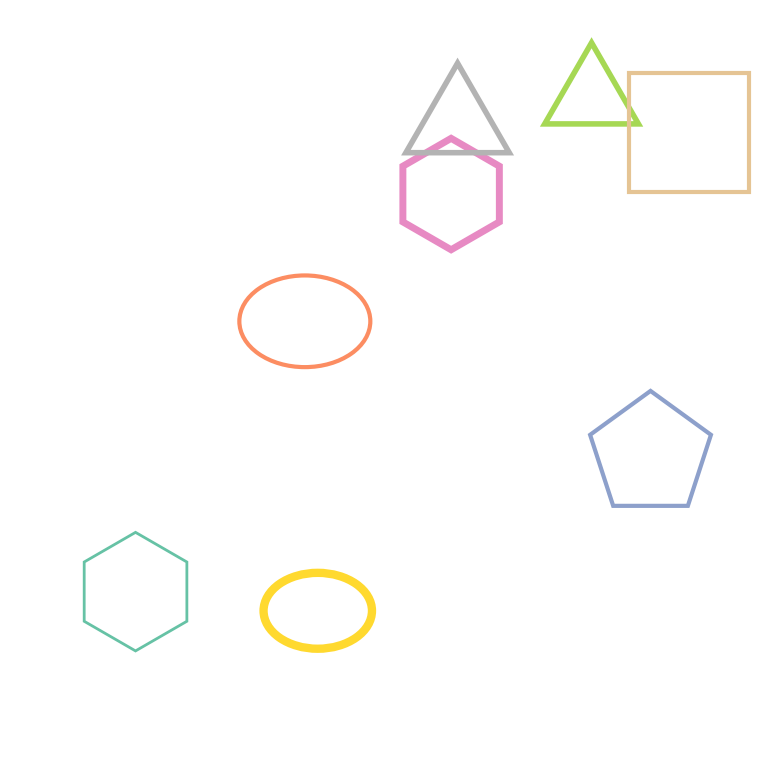[{"shape": "hexagon", "thickness": 1, "radius": 0.38, "center": [0.176, 0.232]}, {"shape": "oval", "thickness": 1.5, "radius": 0.43, "center": [0.396, 0.583]}, {"shape": "pentagon", "thickness": 1.5, "radius": 0.41, "center": [0.845, 0.41]}, {"shape": "hexagon", "thickness": 2.5, "radius": 0.36, "center": [0.586, 0.748]}, {"shape": "triangle", "thickness": 2, "radius": 0.35, "center": [0.768, 0.874]}, {"shape": "oval", "thickness": 3, "radius": 0.35, "center": [0.413, 0.207]}, {"shape": "square", "thickness": 1.5, "radius": 0.39, "center": [0.895, 0.828]}, {"shape": "triangle", "thickness": 2, "radius": 0.39, "center": [0.594, 0.84]}]